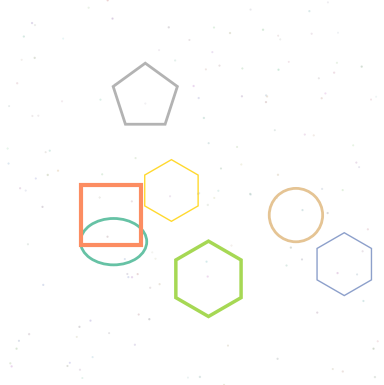[{"shape": "oval", "thickness": 2, "radius": 0.43, "center": [0.295, 0.372]}, {"shape": "square", "thickness": 3, "radius": 0.39, "center": [0.288, 0.442]}, {"shape": "hexagon", "thickness": 1, "radius": 0.41, "center": [0.894, 0.314]}, {"shape": "hexagon", "thickness": 2.5, "radius": 0.49, "center": [0.541, 0.276]}, {"shape": "hexagon", "thickness": 1, "radius": 0.4, "center": [0.445, 0.505]}, {"shape": "circle", "thickness": 2, "radius": 0.35, "center": [0.769, 0.441]}, {"shape": "pentagon", "thickness": 2, "radius": 0.44, "center": [0.377, 0.748]}]